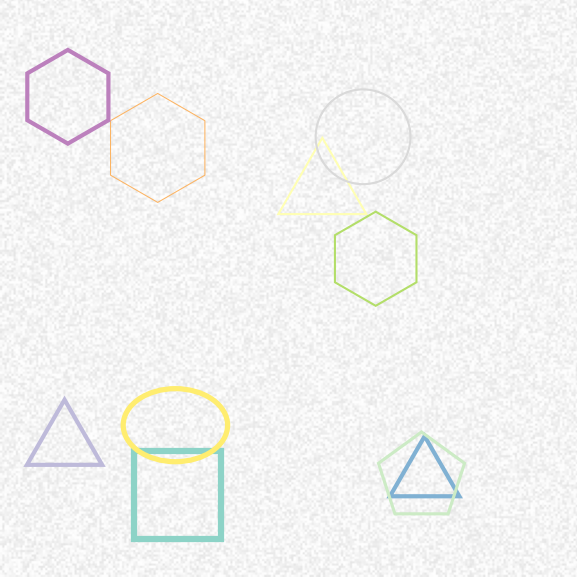[{"shape": "square", "thickness": 3, "radius": 0.38, "center": [0.308, 0.142]}, {"shape": "triangle", "thickness": 1, "radius": 0.44, "center": [0.558, 0.672]}, {"shape": "triangle", "thickness": 2, "radius": 0.38, "center": [0.112, 0.232]}, {"shape": "triangle", "thickness": 2, "radius": 0.35, "center": [0.735, 0.174]}, {"shape": "hexagon", "thickness": 0.5, "radius": 0.47, "center": [0.273, 0.743]}, {"shape": "hexagon", "thickness": 1, "radius": 0.41, "center": [0.651, 0.551]}, {"shape": "circle", "thickness": 1, "radius": 0.41, "center": [0.629, 0.762]}, {"shape": "hexagon", "thickness": 2, "radius": 0.41, "center": [0.118, 0.832]}, {"shape": "pentagon", "thickness": 1.5, "radius": 0.39, "center": [0.73, 0.173]}, {"shape": "oval", "thickness": 2.5, "radius": 0.45, "center": [0.304, 0.263]}]